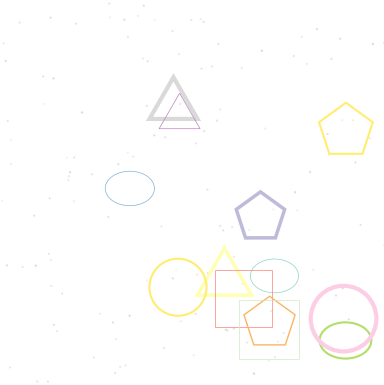[{"shape": "oval", "thickness": 0.5, "radius": 0.31, "center": [0.713, 0.283]}, {"shape": "triangle", "thickness": 2.5, "radius": 0.41, "center": [0.583, 0.274]}, {"shape": "pentagon", "thickness": 2.5, "radius": 0.33, "center": [0.677, 0.436]}, {"shape": "square", "thickness": 0.5, "radius": 0.37, "center": [0.633, 0.226]}, {"shape": "oval", "thickness": 0.5, "radius": 0.32, "center": [0.337, 0.51]}, {"shape": "pentagon", "thickness": 1, "radius": 0.35, "center": [0.7, 0.161]}, {"shape": "oval", "thickness": 1.5, "radius": 0.34, "center": [0.897, 0.116]}, {"shape": "circle", "thickness": 3, "radius": 0.43, "center": [0.892, 0.172]}, {"shape": "triangle", "thickness": 3, "radius": 0.36, "center": [0.451, 0.727]}, {"shape": "triangle", "thickness": 0.5, "radius": 0.31, "center": [0.466, 0.696]}, {"shape": "square", "thickness": 0.5, "radius": 0.39, "center": [0.7, 0.144]}, {"shape": "circle", "thickness": 1.5, "radius": 0.37, "center": [0.462, 0.254]}, {"shape": "pentagon", "thickness": 1.5, "radius": 0.37, "center": [0.899, 0.66]}]